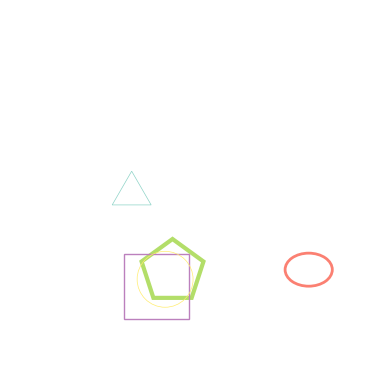[{"shape": "triangle", "thickness": 0.5, "radius": 0.29, "center": [0.342, 0.497]}, {"shape": "oval", "thickness": 2, "radius": 0.31, "center": [0.802, 0.3]}, {"shape": "pentagon", "thickness": 3, "radius": 0.42, "center": [0.448, 0.295]}, {"shape": "square", "thickness": 1, "radius": 0.42, "center": [0.407, 0.256]}, {"shape": "circle", "thickness": 0.5, "radius": 0.36, "center": [0.429, 0.275]}]